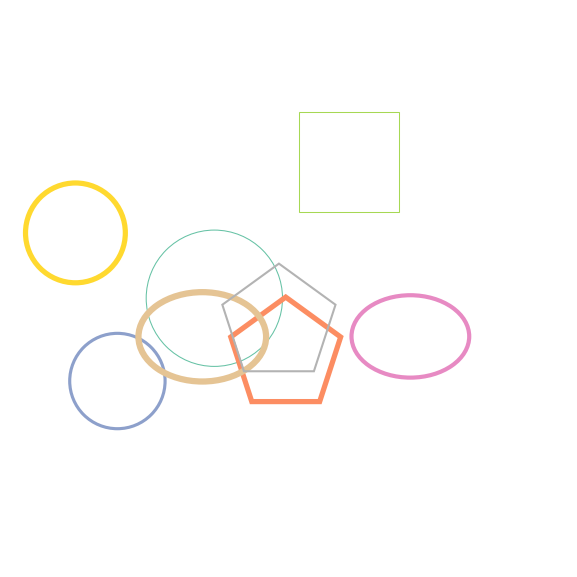[{"shape": "circle", "thickness": 0.5, "radius": 0.59, "center": [0.371, 0.483]}, {"shape": "pentagon", "thickness": 2.5, "radius": 0.5, "center": [0.495, 0.385]}, {"shape": "circle", "thickness": 1.5, "radius": 0.41, "center": [0.203, 0.339]}, {"shape": "oval", "thickness": 2, "radius": 0.51, "center": [0.711, 0.417]}, {"shape": "square", "thickness": 0.5, "radius": 0.43, "center": [0.604, 0.719]}, {"shape": "circle", "thickness": 2.5, "radius": 0.43, "center": [0.131, 0.596]}, {"shape": "oval", "thickness": 3, "radius": 0.55, "center": [0.35, 0.416]}, {"shape": "pentagon", "thickness": 1, "radius": 0.52, "center": [0.483, 0.44]}]